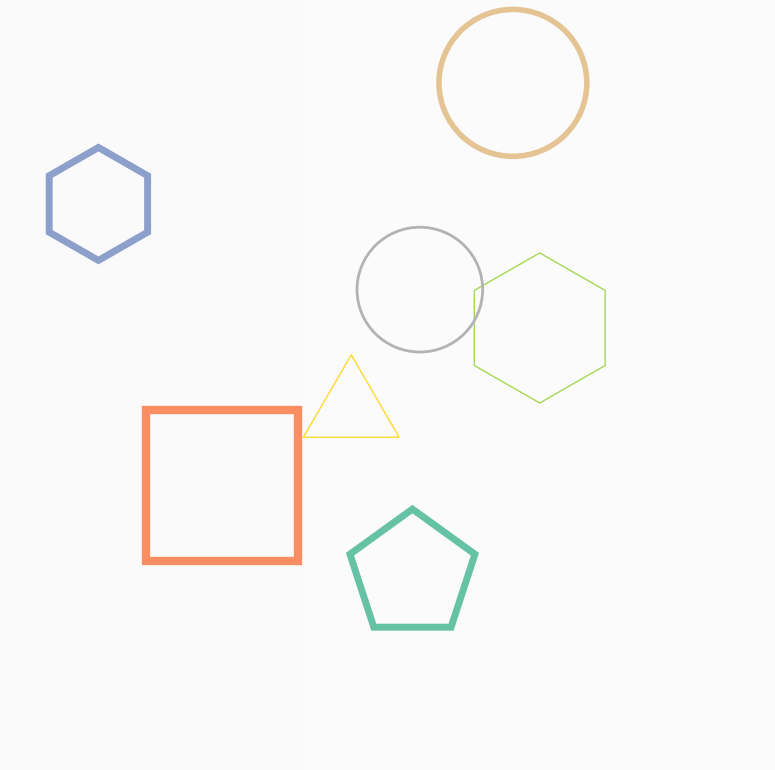[{"shape": "pentagon", "thickness": 2.5, "radius": 0.42, "center": [0.532, 0.254]}, {"shape": "square", "thickness": 3, "radius": 0.49, "center": [0.287, 0.37]}, {"shape": "hexagon", "thickness": 2.5, "radius": 0.37, "center": [0.127, 0.735]}, {"shape": "hexagon", "thickness": 0.5, "radius": 0.49, "center": [0.696, 0.574]}, {"shape": "triangle", "thickness": 0.5, "radius": 0.36, "center": [0.453, 0.468]}, {"shape": "circle", "thickness": 2, "radius": 0.48, "center": [0.662, 0.892]}, {"shape": "circle", "thickness": 1, "radius": 0.41, "center": [0.542, 0.624]}]